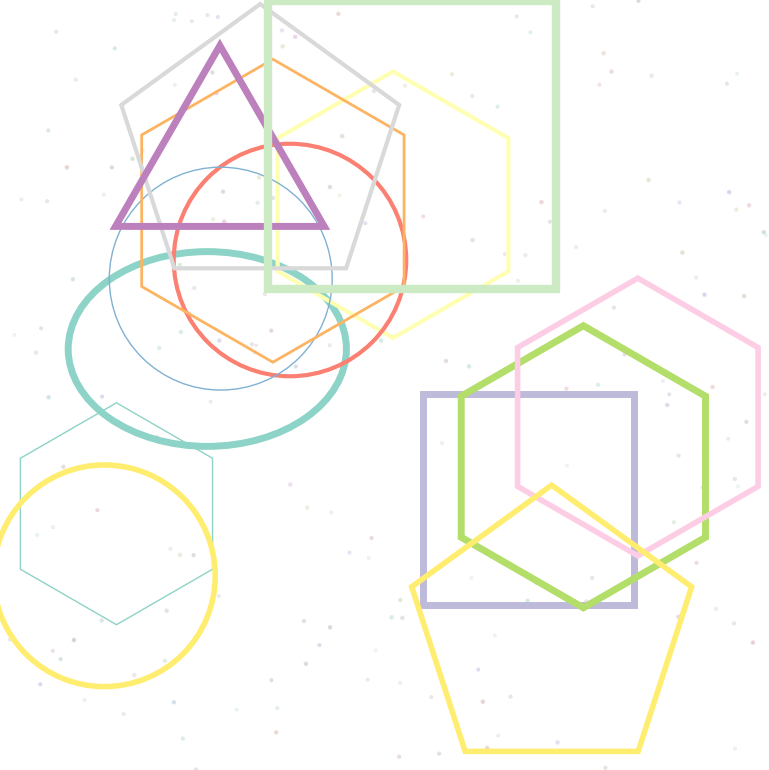[{"shape": "hexagon", "thickness": 0.5, "radius": 0.72, "center": [0.151, 0.333]}, {"shape": "oval", "thickness": 2.5, "radius": 0.9, "center": [0.269, 0.547]}, {"shape": "hexagon", "thickness": 1.5, "radius": 0.87, "center": [0.51, 0.734]}, {"shape": "square", "thickness": 2.5, "radius": 0.69, "center": [0.686, 0.351]}, {"shape": "circle", "thickness": 1.5, "radius": 0.75, "center": [0.377, 0.662]}, {"shape": "circle", "thickness": 0.5, "radius": 0.72, "center": [0.287, 0.638]}, {"shape": "hexagon", "thickness": 1, "radius": 0.98, "center": [0.354, 0.726]}, {"shape": "hexagon", "thickness": 2.5, "radius": 0.92, "center": [0.758, 0.394]}, {"shape": "hexagon", "thickness": 2, "radius": 0.9, "center": [0.828, 0.458]}, {"shape": "pentagon", "thickness": 1.5, "radius": 0.95, "center": [0.338, 0.805]}, {"shape": "triangle", "thickness": 2.5, "radius": 0.78, "center": [0.286, 0.784]}, {"shape": "square", "thickness": 3, "radius": 0.93, "center": [0.535, 0.811]}, {"shape": "pentagon", "thickness": 2, "radius": 0.96, "center": [0.716, 0.179]}, {"shape": "circle", "thickness": 2, "radius": 0.72, "center": [0.136, 0.252]}]